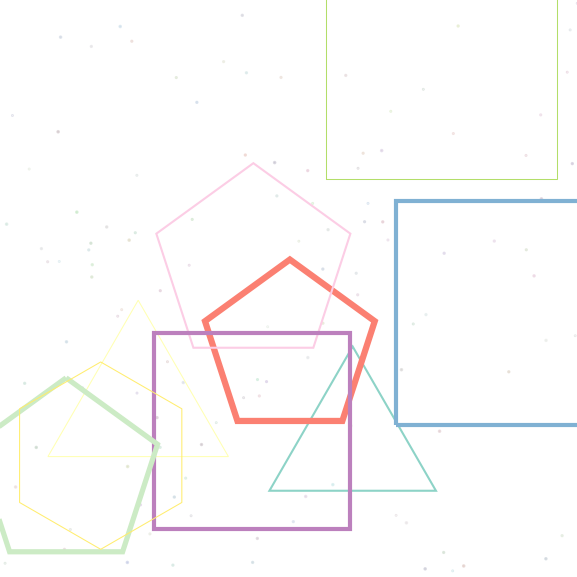[{"shape": "triangle", "thickness": 1, "radius": 0.83, "center": [0.611, 0.233]}, {"shape": "triangle", "thickness": 0.5, "radius": 0.9, "center": [0.239, 0.299]}, {"shape": "pentagon", "thickness": 3, "radius": 0.77, "center": [0.502, 0.395]}, {"shape": "square", "thickness": 2, "radius": 0.97, "center": [0.879, 0.457]}, {"shape": "square", "thickness": 0.5, "radius": 1.0, "center": [0.765, 0.89]}, {"shape": "pentagon", "thickness": 1, "radius": 0.88, "center": [0.439, 0.54]}, {"shape": "square", "thickness": 2, "radius": 0.85, "center": [0.436, 0.253]}, {"shape": "pentagon", "thickness": 2.5, "radius": 0.83, "center": [0.114, 0.178]}, {"shape": "hexagon", "thickness": 0.5, "radius": 0.81, "center": [0.174, 0.21]}]